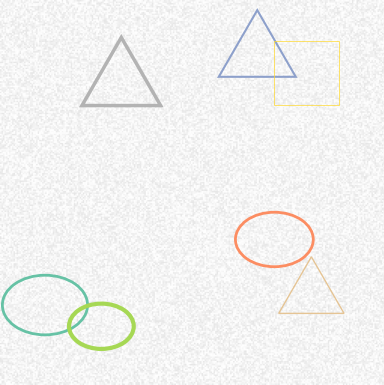[{"shape": "oval", "thickness": 2, "radius": 0.55, "center": [0.117, 0.208]}, {"shape": "oval", "thickness": 2, "radius": 0.51, "center": [0.713, 0.378]}, {"shape": "triangle", "thickness": 1.5, "radius": 0.58, "center": [0.668, 0.858]}, {"shape": "oval", "thickness": 3, "radius": 0.42, "center": [0.263, 0.153]}, {"shape": "square", "thickness": 0.5, "radius": 0.42, "center": [0.797, 0.81]}, {"shape": "triangle", "thickness": 1, "radius": 0.49, "center": [0.809, 0.235]}, {"shape": "triangle", "thickness": 2.5, "radius": 0.59, "center": [0.315, 0.785]}]